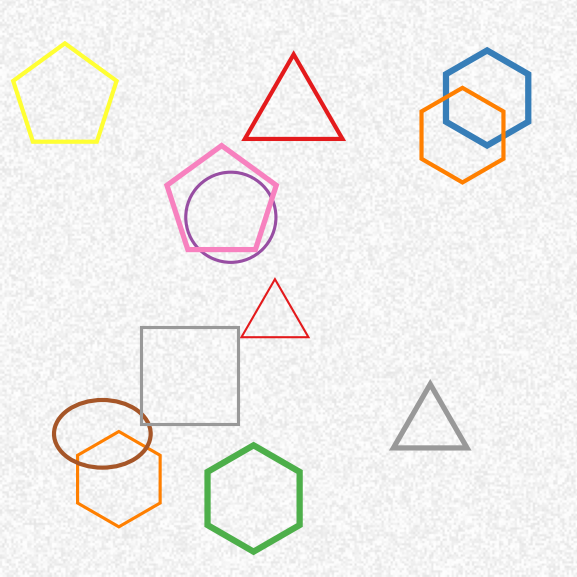[{"shape": "triangle", "thickness": 1, "radius": 0.33, "center": [0.476, 0.449]}, {"shape": "triangle", "thickness": 2, "radius": 0.49, "center": [0.508, 0.807]}, {"shape": "hexagon", "thickness": 3, "radius": 0.41, "center": [0.844, 0.83]}, {"shape": "hexagon", "thickness": 3, "radius": 0.46, "center": [0.439, 0.136]}, {"shape": "circle", "thickness": 1.5, "radius": 0.39, "center": [0.4, 0.623]}, {"shape": "hexagon", "thickness": 1.5, "radius": 0.41, "center": [0.206, 0.169]}, {"shape": "hexagon", "thickness": 2, "radius": 0.41, "center": [0.801, 0.765]}, {"shape": "pentagon", "thickness": 2, "radius": 0.47, "center": [0.112, 0.83]}, {"shape": "oval", "thickness": 2, "radius": 0.42, "center": [0.177, 0.248]}, {"shape": "pentagon", "thickness": 2.5, "radius": 0.5, "center": [0.384, 0.648]}, {"shape": "triangle", "thickness": 2.5, "radius": 0.37, "center": [0.745, 0.26]}, {"shape": "square", "thickness": 1.5, "radius": 0.42, "center": [0.329, 0.349]}]